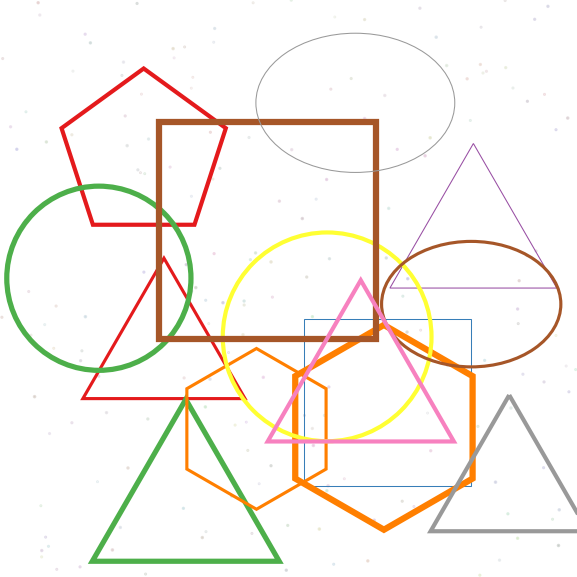[{"shape": "triangle", "thickness": 1.5, "radius": 0.81, "center": [0.284, 0.39]}, {"shape": "pentagon", "thickness": 2, "radius": 0.75, "center": [0.249, 0.731]}, {"shape": "square", "thickness": 0.5, "radius": 0.72, "center": [0.671, 0.302]}, {"shape": "triangle", "thickness": 2.5, "radius": 0.93, "center": [0.322, 0.121]}, {"shape": "circle", "thickness": 2.5, "radius": 0.8, "center": [0.171, 0.517]}, {"shape": "triangle", "thickness": 0.5, "radius": 0.83, "center": [0.82, 0.584]}, {"shape": "hexagon", "thickness": 3, "radius": 0.89, "center": [0.665, 0.259]}, {"shape": "hexagon", "thickness": 1.5, "radius": 0.7, "center": [0.444, 0.256]}, {"shape": "circle", "thickness": 2, "radius": 0.9, "center": [0.566, 0.416]}, {"shape": "oval", "thickness": 1.5, "radius": 0.78, "center": [0.816, 0.472]}, {"shape": "square", "thickness": 3, "radius": 0.94, "center": [0.463, 0.6]}, {"shape": "triangle", "thickness": 2, "radius": 0.93, "center": [0.625, 0.328]}, {"shape": "oval", "thickness": 0.5, "radius": 0.86, "center": [0.615, 0.821]}, {"shape": "triangle", "thickness": 2, "radius": 0.79, "center": [0.882, 0.158]}]